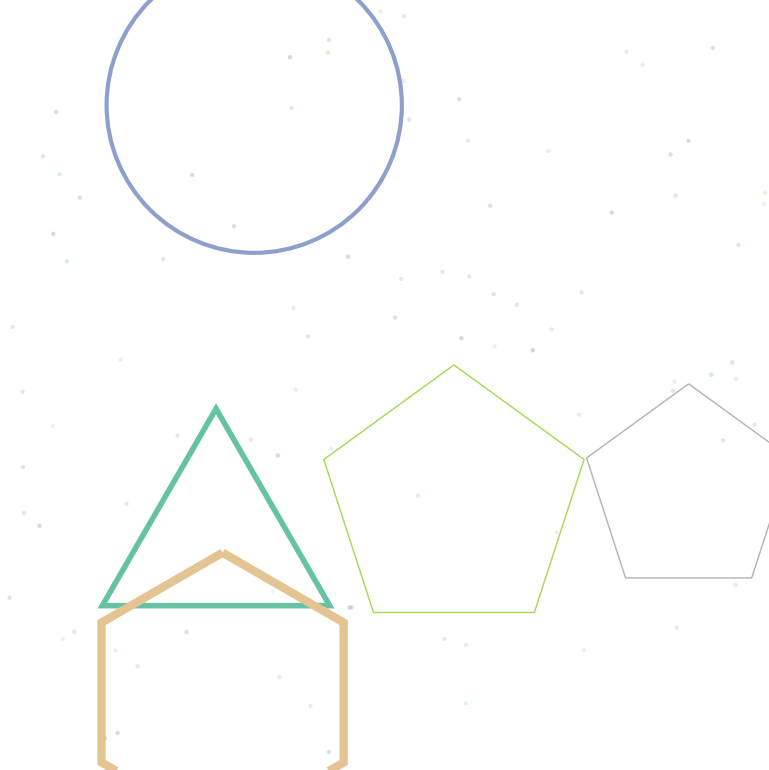[{"shape": "triangle", "thickness": 2, "radius": 0.85, "center": [0.281, 0.299]}, {"shape": "circle", "thickness": 1.5, "radius": 0.96, "center": [0.33, 0.863]}, {"shape": "pentagon", "thickness": 0.5, "radius": 0.89, "center": [0.59, 0.348]}, {"shape": "hexagon", "thickness": 3, "radius": 0.91, "center": [0.289, 0.101]}, {"shape": "pentagon", "thickness": 0.5, "radius": 0.7, "center": [0.894, 0.362]}]